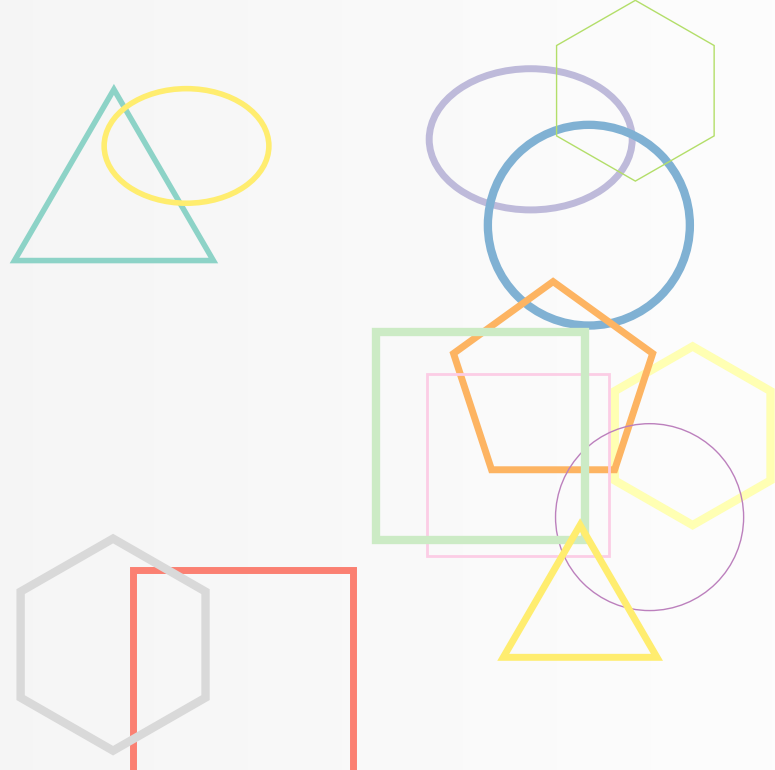[{"shape": "triangle", "thickness": 2, "radius": 0.74, "center": [0.147, 0.736]}, {"shape": "hexagon", "thickness": 3, "radius": 0.58, "center": [0.894, 0.434]}, {"shape": "oval", "thickness": 2.5, "radius": 0.65, "center": [0.685, 0.819]}, {"shape": "square", "thickness": 2.5, "radius": 0.71, "center": [0.314, 0.118]}, {"shape": "circle", "thickness": 3, "radius": 0.65, "center": [0.76, 0.708]}, {"shape": "pentagon", "thickness": 2.5, "radius": 0.68, "center": [0.714, 0.499]}, {"shape": "hexagon", "thickness": 0.5, "radius": 0.59, "center": [0.82, 0.882]}, {"shape": "square", "thickness": 1, "radius": 0.59, "center": [0.668, 0.396]}, {"shape": "hexagon", "thickness": 3, "radius": 0.69, "center": [0.146, 0.163]}, {"shape": "circle", "thickness": 0.5, "radius": 0.61, "center": [0.838, 0.328]}, {"shape": "square", "thickness": 3, "radius": 0.67, "center": [0.62, 0.434]}, {"shape": "triangle", "thickness": 2.5, "radius": 0.57, "center": [0.749, 0.204]}, {"shape": "oval", "thickness": 2, "radius": 0.53, "center": [0.241, 0.81]}]